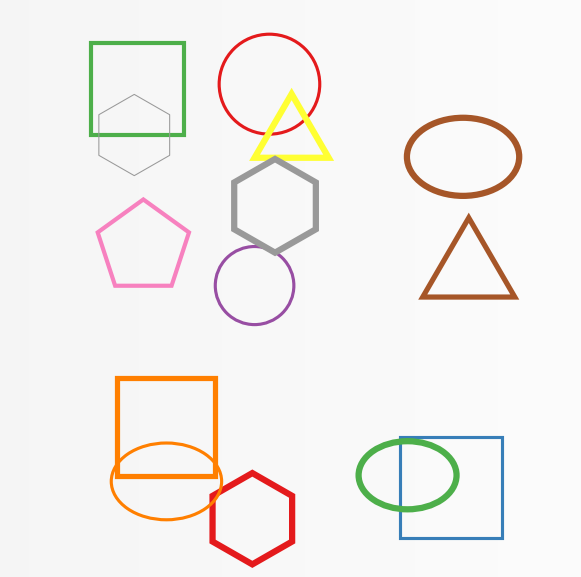[{"shape": "circle", "thickness": 1.5, "radius": 0.43, "center": [0.464, 0.853]}, {"shape": "hexagon", "thickness": 3, "radius": 0.4, "center": [0.434, 0.101]}, {"shape": "square", "thickness": 1.5, "radius": 0.44, "center": [0.776, 0.155]}, {"shape": "square", "thickness": 2, "radius": 0.4, "center": [0.237, 0.845]}, {"shape": "oval", "thickness": 3, "radius": 0.42, "center": [0.701, 0.176]}, {"shape": "circle", "thickness": 1.5, "radius": 0.34, "center": [0.438, 0.505]}, {"shape": "square", "thickness": 2.5, "radius": 0.42, "center": [0.286, 0.259]}, {"shape": "oval", "thickness": 1.5, "radius": 0.47, "center": [0.286, 0.166]}, {"shape": "triangle", "thickness": 3, "radius": 0.37, "center": [0.502, 0.763]}, {"shape": "oval", "thickness": 3, "radius": 0.48, "center": [0.797, 0.728]}, {"shape": "triangle", "thickness": 2.5, "radius": 0.46, "center": [0.806, 0.53]}, {"shape": "pentagon", "thickness": 2, "radius": 0.41, "center": [0.247, 0.571]}, {"shape": "hexagon", "thickness": 3, "radius": 0.41, "center": [0.473, 0.643]}, {"shape": "hexagon", "thickness": 0.5, "radius": 0.35, "center": [0.231, 0.765]}]